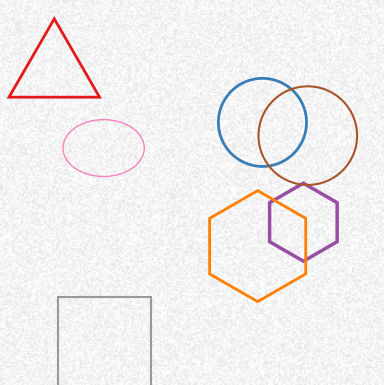[{"shape": "triangle", "thickness": 2, "radius": 0.68, "center": [0.141, 0.815]}, {"shape": "circle", "thickness": 2, "radius": 0.57, "center": [0.682, 0.682]}, {"shape": "hexagon", "thickness": 2.5, "radius": 0.51, "center": [0.788, 0.423]}, {"shape": "hexagon", "thickness": 2, "radius": 0.72, "center": [0.669, 0.361]}, {"shape": "circle", "thickness": 1.5, "radius": 0.64, "center": [0.799, 0.648]}, {"shape": "oval", "thickness": 1, "radius": 0.53, "center": [0.269, 0.615]}, {"shape": "square", "thickness": 1.5, "radius": 0.61, "center": [0.272, 0.108]}]